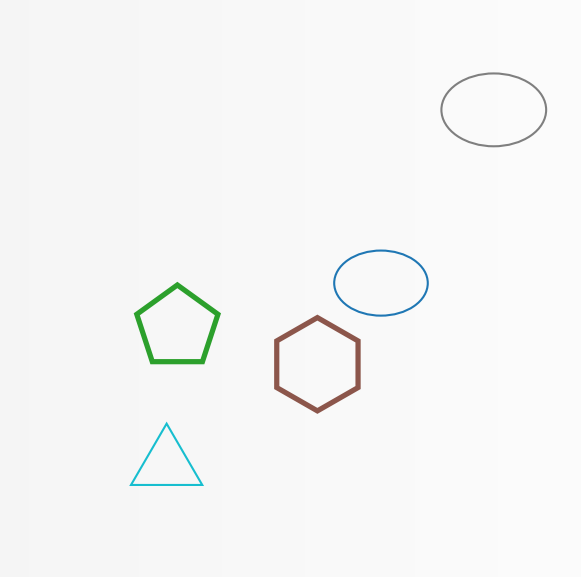[{"shape": "oval", "thickness": 1, "radius": 0.4, "center": [0.655, 0.509]}, {"shape": "pentagon", "thickness": 2.5, "radius": 0.37, "center": [0.305, 0.432]}, {"shape": "hexagon", "thickness": 2.5, "radius": 0.4, "center": [0.546, 0.368]}, {"shape": "oval", "thickness": 1, "radius": 0.45, "center": [0.85, 0.809]}, {"shape": "triangle", "thickness": 1, "radius": 0.35, "center": [0.287, 0.195]}]